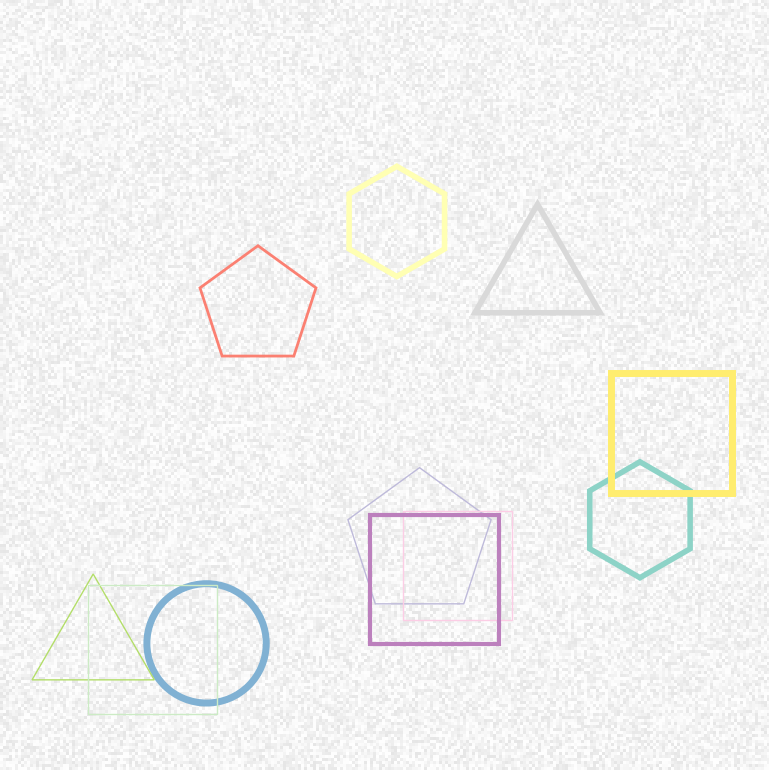[{"shape": "hexagon", "thickness": 2, "radius": 0.38, "center": [0.831, 0.325]}, {"shape": "hexagon", "thickness": 2, "radius": 0.36, "center": [0.515, 0.712]}, {"shape": "pentagon", "thickness": 0.5, "radius": 0.49, "center": [0.545, 0.295]}, {"shape": "pentagon", "thickness": 1, "radius": 0.4, "center": [0.335, 0.602]}, {"shape": "circle", "thickness": 2.5, "radius": 0.39, "center": [0.268, 0.164]}, {"shape": "triangle", "thickness": 0.5, "radius": 0.46, "center": [0.121, 0.163]}, {"shape": "square", "thickness": 0.5, "radius": 0.35, "center": [0.594, 0.266]}, {"shape": "triangle", "thickness": 2, "radius": 0.47, "center": [0.698, 0.641]}, {"shape": "square", "thickness": 1.5, "radius": 0.42, "center": [0.564, 0.248]}, {"shape": "square", "thickness": 0.5, "radius": 0.42, "center": [0.198, 0.157]}, {"shape": "square", "thickness": 2.5, "radius": 0.39, "center": [0.872, 0.438]}]